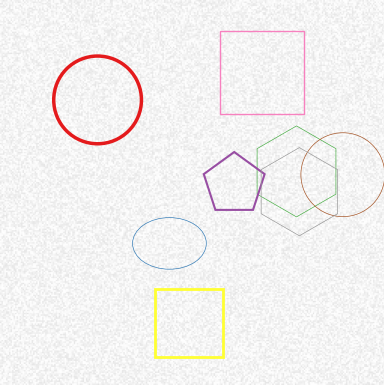[{"shape": "circle", "thickness": 2.5, "radius": 0.57, "center": [0.253, 0.741]}, {"shape": "oval", "thickness": 0.5, "radius": 0.48, "center": [0.44, 0.368]}, {"shape": "hexagon", "thickness": 0.5, "radius": 0.59, "center": [0.77, 0.555]}, {"shape": "pentagon", "thickness": 1.5, "radius": 0.42, "center": [0.608, 0.522]}, {"shape": "square", "thickness": 2, "radius": 0.44, "center": [0.491, 0.161]}, {"shape": "circle", "thickness": 0.5, "radius": 0.54, "center": [0.89, 0.546]}, {"shape": "square", "thickness": 1, "radius": 0.54, "center": [0.681, 0.811]}, {"shape": "hexagon", "thickness": 0.5, "radius": 0.57, "center": [0.778, 0.502]}]